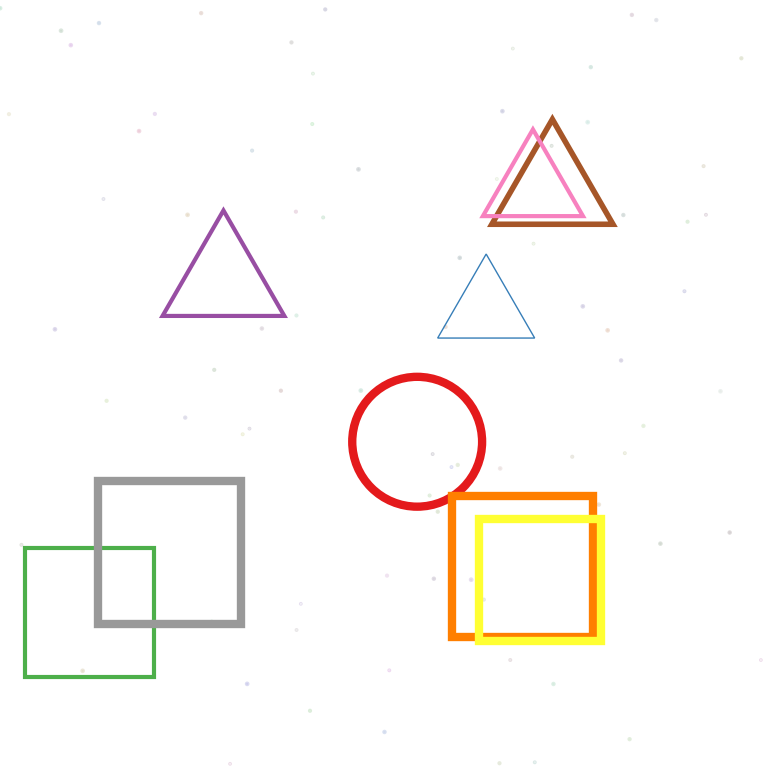[{"shape": "circle", "thickness": 3, "radius": 0.42, "center": [0.542, 0.426]}, {"shape": "triangle", "thickness": 0.5, "radius": 0.36, "center": [0.631, 0.597]}, {"shape": "square", "thickness": 1.5, "radius": 0.42, "center": [0.116, 0.204]}, {"shape": "triangle", "thickness": 1.5, "radius": 0.46, "center": [0.29, 0.635]}, {"shape": "square", "thickness": 3, "radius": 0.46, "center": [0.679, 0.264]}, {"shape": "square", "thickness": 3, "radius": 0.4, "center": [0.701, 0.247]}, {"shape": "triangle", "thickness": 2, "radius": 0.45, "center": [0.717, 0.754]}, {"shape": "triangle", "thickness": 1.5, "radius": 0.38, "center": [0.692, 0.757]}, {"shape": "square", "thickness": 3, "radius": 0.46, "center": [0.221, 0.282]}]